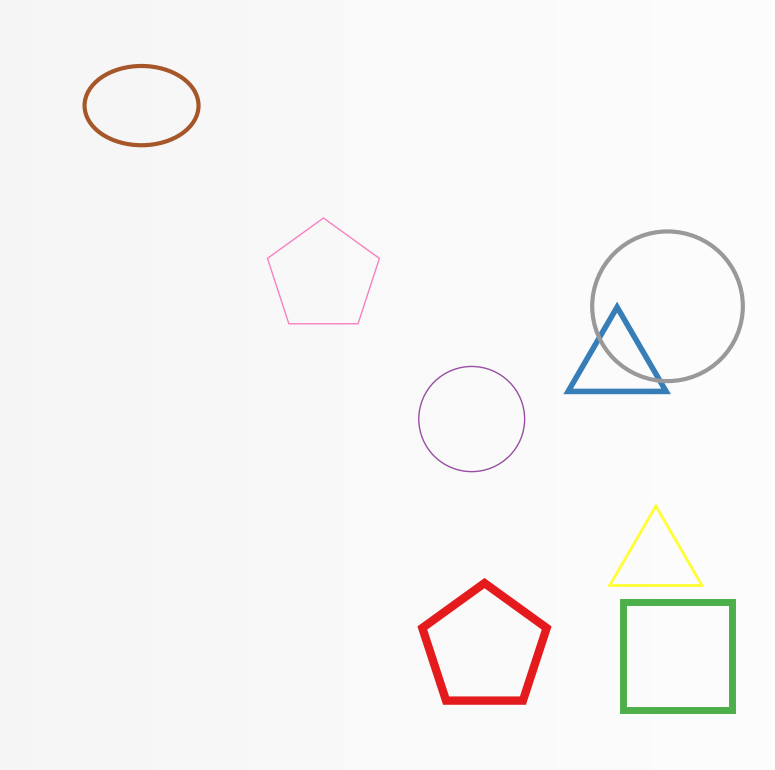[{"shape": "pentagon", "thickness": 3, "radius": 0.42, "center": [0.625, 0.158]}, {"shape": "triangle", "thickness": 2, "radius": 0.36, "center": [0.796, 0.528]}, {"shape": "square", "thickness": 2.5, "radius": 0.35, "center": [0.874, 0.148]}, {"shape": "circle", "thickness": 0.5, "radius": 0.34, "center": [0.609, 0.456]}, {"shape": "triangle", "thickness": 1, "radius": 0.34, "center": [0.846, 0.274]}, {"shape": "oval", "thickness": 1.5, "radius": 0.37, "center": [0.183, 0.863]}, {"shape": "pentagon", "thickness": 0.5, "radius": 0.38, "center": [0.417, 0.641]}, {"shape": "circle", "thickness": 1.5, "radius": 0.49, "center": [0.861, 0.602]}]